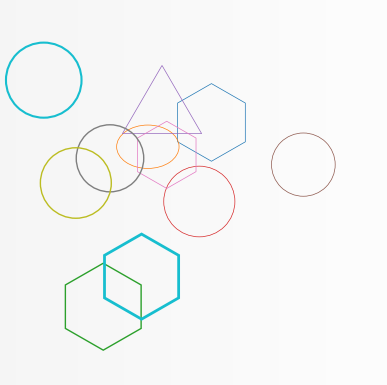[{"shape": "hexagon", "thickness": 0.5, "radius": 0.5, "center": [0.546, 0.682]}, {"shape": "oval", "thickness": 0.5, "radius": 0.4, "center": [0.382, 0.619]}, {"shape": "hexagon", "thickness": 1, "radius": 0.56, "center": [0.266, 0.203]}, {"shape": "circle", "thickness": 0.5, "radius": 0.46, "center": [0.514, 0.477]}, {"shape": "triangle", "thickness": 0.5, "radius": 0.59, "center": [0.418, 0.712]}, {"shape": "circle", "thickness": 0.5, "radius": 0.41, "center": [0.783, 0.572]}, {"shape": "hexagon", "thickness": 0.5, "radius": 0.44, "center": [0.43, 0.598]}, {"shape": "circle", "thickness": 1, "radius": 0.44, "center": [0.284, 0.589]}, {"shape": "circle", "thickness": 1, "radius": 0.46, "center": [0.196, 0.525]}, {"shape": "hexagon", "thickness": 2, "radius": 0.55, "center": [0.365, 0.281]}, {"shape": "circle", "thickness": 1.5, "radius": 0.49, "center": [0.113, 0.792]}]